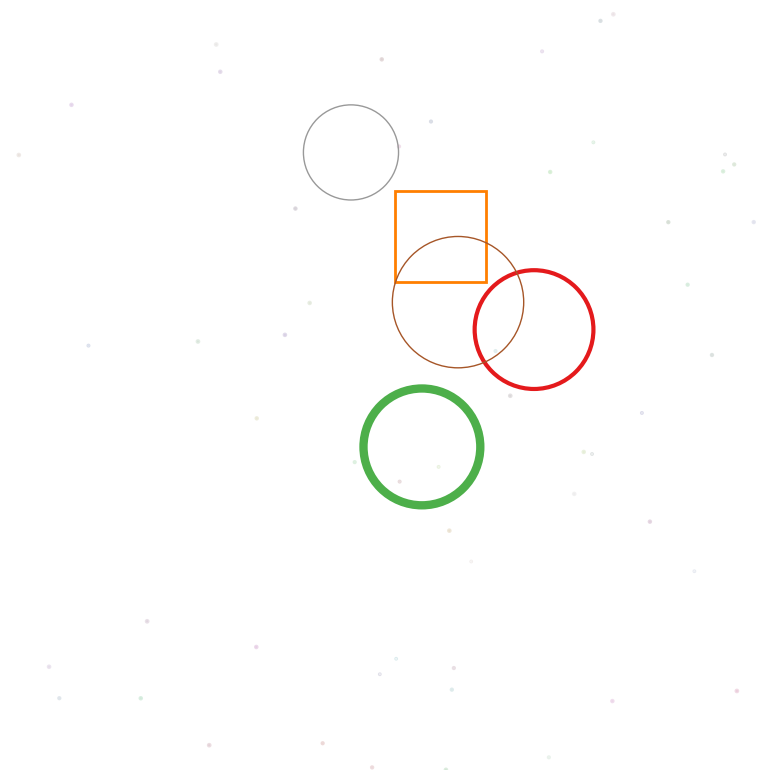[{"shape": "circle", "thickness": 1.5, "radius": 0.39, "center": [0.694, 0.572]}, {"shape": "circle", "thickness": 3, "radius": 0.38, "center": [0.548, 0.42]}, {"shape": "square", "thickness": 1, "radius": 0.3, "center": [0.573, 0.692]}, {"shape": "circle", "thickness": 0.5, "radius": 0.43, "center": [0.595, 0.608]}, {"shape": "circle", "thickness": 0.5, "radius": 0.31, "center": [0.456, 0.802]}]